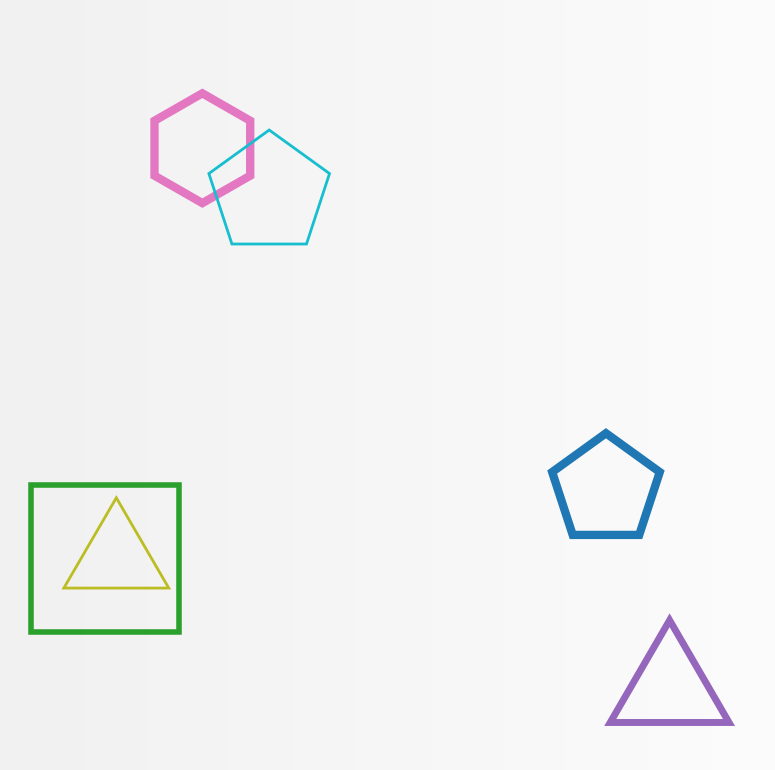[{"shape": "pentagon", "thickness": 3, "radius": 0.37, "center": [0.782, 0.364]}, {"shape": "square", "thickness": 2, "radius": 0.48, "center": [0.135, 0.275]}, {"shape": "triangle", "thickness": 2.5, "radius": 0.44, "center": [0.864, 0.106]}, {"shape": "hexagon", "thickness": 3, "radius": 0.36, "center": [0.261, 0.808]}, {"shape": "triangle", "thickness": 1, "radius": 0.39, "center": [0.15, 0.275]}, {"shape": "pentagon", "thickness": 1, "radius": 0.41, "center": [0.347, 0.749]}]